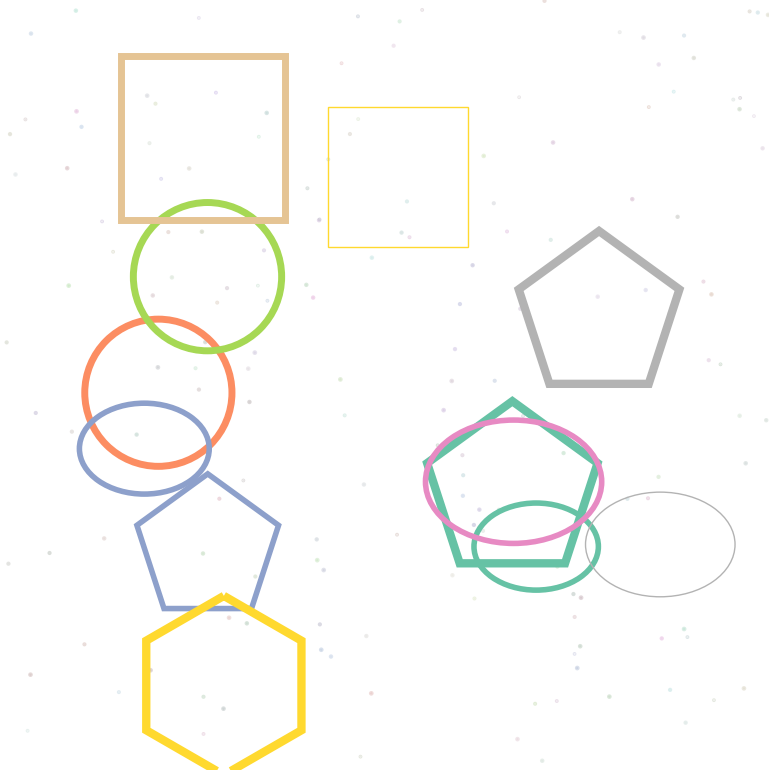[{"shape": "oval", "thickness": 2, "radius": 0.4, "center": [0.696, 0.29]}, {"shape": "pentagon", "thickness": 3, "radius": 0.58, "center": [0.665, 0.363]}, {"shape": "circle", "thickness": 2.5, "radius": 0.48, "center": [0.206, 0.49]}, {"shape": "pentagon", "thickness": 2, "radius": 0.48, "center": [0.27, 0.288]}, {"shape": "oval", "thickness": 2, "radius": 0.42, "center": [0.187, 0.417]}, {"shape": "oval", "thickness": 2, "radius": 0.57, "center": [0.667, 0.374]}, {"shape": "circle", "thickness": 2.5, "radius": 0.48, "center": [0.269, 0.641]}, {"shape": "square", "thickness": 0.5, "radius": 0.46, "center": [0.517, 0.77]}, {"shape": "hexagon", "thickness": 3, "radius": 0.58, "center": [0.291, 0.11]}, {"shape": "square", "thickness": 2.5, "radius": 0.53, "center": [0.264, 0.821]}, {"shape": "oval", "thickness": 0.5, "radius": 0.49, "center": [0.858, 0.293]}, {"shape": "pentagon", "thickness": 3, "radius": 0.55, "center": [0.778, 0.59]}]